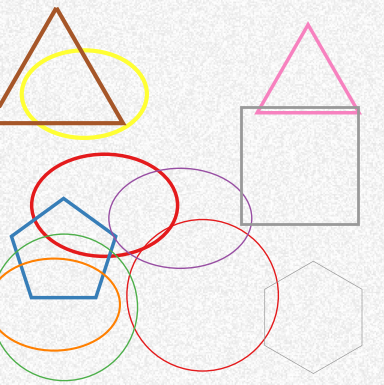[{"shape": "circle", "thickness": 1, "radius": 0.98, "center": [0.526, 0.233]}, {"shape": "oval", "thickness": 2.5, "radius": 0.95, "center": [0.272, 0.467]}, {"shape": "pentagon", "thickness": 2.5, "radius": 0.71, "center": [0.165, 0.342]}, {"shape": "circle", "thickness": 1, "radius": 0.95, "center": [0.167, 0.202]}, {"shape": "oval", "thickness": 1, "radius": 0.93, "center": [0.468, 0.433]}, {"shape": "oval", "thickness": 1.5, "radius": 0.85, "center": [0.141, 0.209]}, {"shape": "oval", "thickness": 3, "radius": 0.81, "center": [0.219, 0.756]}, {"shape": "triangle", "thickness": 3, "radius": 1.0, "center": [0.146, 0.78]}, {"shape": "triangle", "thickness": 2.5, "radius": 0.76, "center": [0.8, 0.783]}, {"shape": "square", "thickness": 2, "radius": 0.76, "center": [0.779, 0.57]}, {"shape": "hexagon", "thickness": 0.5, "radius": 0.73, "center": [0.814, 0.176]}]